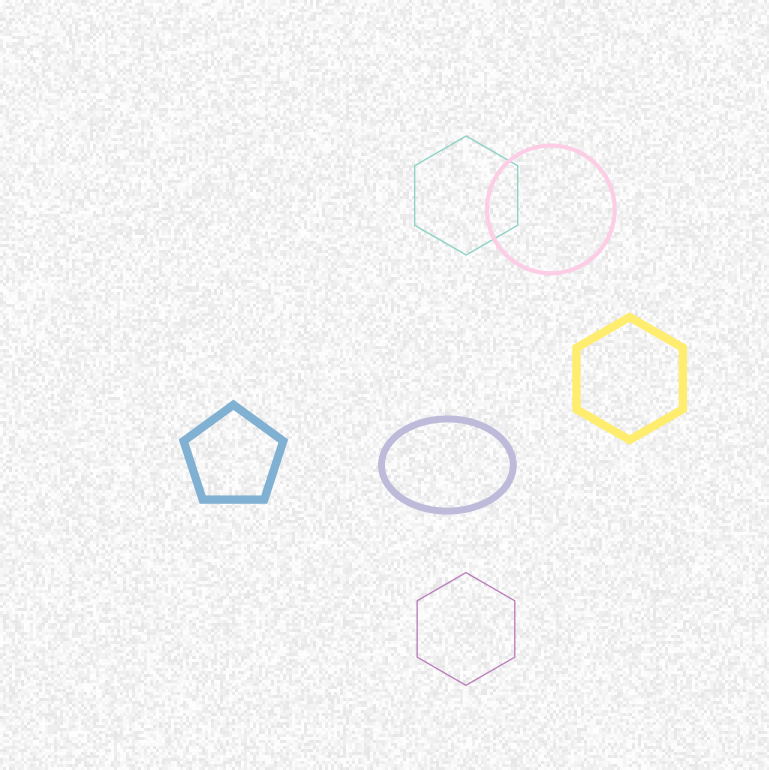[{"shape": "hexagon", "thickness": 0.5, "radius": 0.39, "center": [0.605, 0.746]}, {"shape": "oval", "thickness": 2.5, "radius": 0.43, "center": [0.581, 0.396]}, {"shape": "pentagon", "thickness": 3, "radius": 0.34, "center": [0.303, 0.406]}, {"shape": "circle", "thickness": 1.5, "radius": 0.41, "center": [0.715, 0.728]}, {"shape": "hexagon", "thickness": 0.5, "radius": 0.37, "center": [0.605, 0.183]}, {"shape": "hexagon", "thickness": 3, "radius": 0.4, "center": [0.818, 0.508]}]